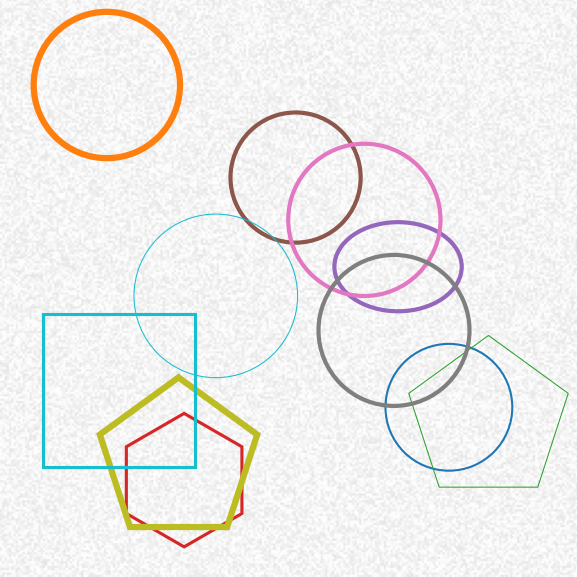[{"shape": "circle", "thickness": 1, "radius": 0.55, "center": [0.777, 0.294]}, {"shape": "circle", "thickness": 3, "radius": 0.63, "center": [0.185, 0.852]}, {"shape": "pentagon", "thickness": 0.5, "radius": 0.73, "center": [0.846, 0.273]}, {"shape": "hexagon", "thickness": 1.5, "radius": 0.58, "center": [0.319, 0.168]}, {"shape": "oval", "thickness": 2, "radius": 0.55, "center": [0.689, 0.537]}, {"shape": "circle", "thickness": 2, "radius": 0.56, "center": [0.512, 0.692]}, {"shape": "circle", "thickness": 2, "radius": 0.66, "center": [0.631, 0.618]}, {"shape": "circle", "thickness": 2, "radius": 0.65, "center": [0.682, 0.427]}, {"shape": "pentagon", "thickness": 3, "radius": 0.72, "center": [0.309, 0.202]}, {"shape": "square", "thickness": 1.5, "radius": 0.66, "center": [0.206, 0.323]}, {"shape": "circle", "thickness": 0.5, "radius": 0.71, "center": [0.374, 0.487]}]